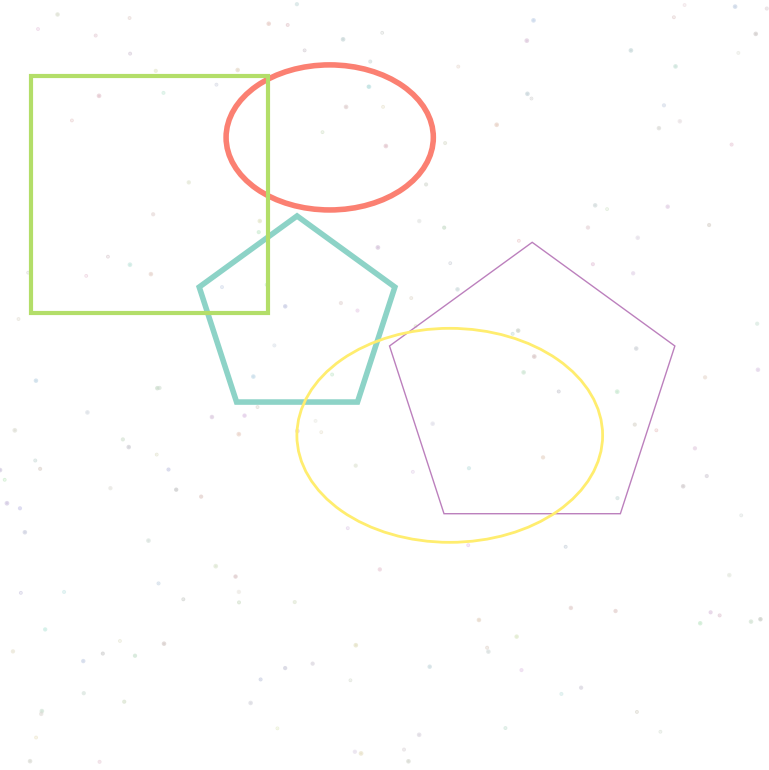[{"shape": "pentagon", "thickness": 2, "radius": 0.67, "center": [0.386, 0.586]}, {"shape": "oval", "thickness": 2, "radius": 0.67, "center": [0.428, 0.822]}, {"shape": "square", "thickness": 1.5, "radius": 0.77, "center": [0.194, 0.748]}, {"shape": "pentagon", "thickness": 0.5, "radius": 0.97, "center": [0.691, 0.49]}, {"shape": "oval", "thickness": 1, "radius": 0.99, "center": [0.584, 0.435]}]